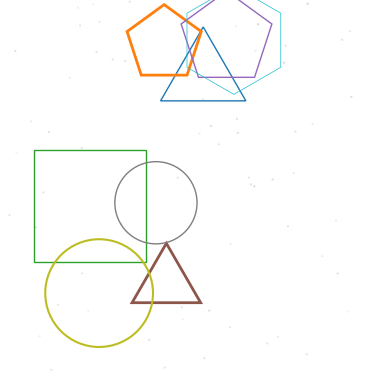[{"shape": "triangle", "thickness": 1, "radius": 0.64, "center": [0.528, 0.802]}, {"shape": "pentagon", "thickness": 2, "radius": 0.51, "center": [0.426, 0.887]}, {"shape": "square", "thickness": 1, "radius": 0.73, "center": [0.233, 0.464]}, {"shape": "pentagon", "thickness": 1, "radius": 0.62, "center": [0.588, 0.899]}, {"shape": "triangle", "thickness": 2, "radius": 0.51, "center": [0.432, 0.265]}, {"shape": "circle", "thickness": 1, "radius": 0.53, "center": [0.405, 0.473]}, {"shape": "circle", "thickness": 1.5, "radius": 0.7, "center": [0.257, 0.239]}, {"shape": "hexagon", "thickness": 0.5, "radius": 0.7, "center": [0.607, 0.895]}]